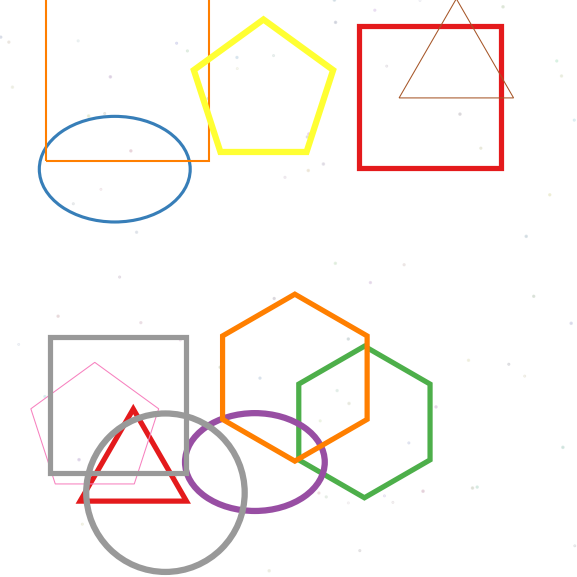[{"shape": "square", "thickness": 2.5, "radius": 0.61, "center": [0.744, 0.831]}, {"shape": "triangle", "thickness": 2.5, "radius": 0.53, "center": [0.231, 0.185]}, {"shape": "oval", "thickness": 1.5, "radius": 0.65, "center": [0.199, 0.706]}, {"shape": "hexagon", "thickness": 2.5, "radius": 0.66, "center": [0.631, 0.268]}, {"shape": "oval", "thickness": 3, "radius": 0.6, "center": [0.441, 0.199]}, {"shape": "hexagon", "thickness": 2.5, "radius": 0.72, "center": [0.511, 0.345]}, {"shape": "square", "thickness": 1, "radius": 0.71, "center": [0.221, 0.861]}, {"shape": "pentagon", "thickness": 3, "radius": 0.63, "center": [0.456, 0.839]}, {"shape": "triangle", "thickness": 0.5, "radius": 0.57, "center": [0.79, 0.887]}, {"shape": "pentagon", "thickness": 0.5, "radius": 0.58, "center": [0.164, 0.255]}, {"shape": "circle", "thickness": 3, "radius": 0.69, "center": [0.287, 0.146]}, {"shape": "square", "thickness": 2.5, "radius": 0.59, "center": [0.204, 0.297]}]